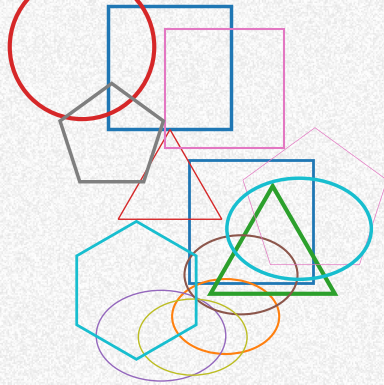[{"shape": "square", "thickness": 2, "radius": 0.8, "center": [0.652, 0.424]}, {"shape": "square", "thickness": 2.5, "radius": 0.8, "center": [0.44, 0.825]}, {"shape": "oval", "thickness": 1.5, "radius": 0.7, "center": [0.586, 0.178]}, {"shape": "triangle", "thickness": 3, "radius": 0.93, "center": [0.708, 0.33]}, {"shape": "circle", "thickness": 3, "radius": 0.94, "center": [0.213, 0.878]}, {"shape": "triangle", "thickness": 1, "radius": 0.78, "center": [0.442, 0.508]}, {"shape": "oval", "thickness": 1, "radius": 0.84, "center": [0.418, 0.128]}, {"shape": "oval", "thickness": 1.5, "radius": 0.73, "center": [0.626, 0.286]}, {"shape": "square", "thickness": 1.5, "radius": 0.78, "center": [0.583, 0.77]}, {"shape": "pentagon", "thickness": 0.5, "radius": 0.98, "center": [0.818, 0.472]}, {"shape": "pentagon", "thickness": 2.5, "radius": 0.71, "center": [0.29, 0.642]}, {"shape": "oval", "thickness": 1, "radius": 0.71, "center": [0.501, 0.124]}, {"shape": "hexagon", "thickness": 2, "radius": 0.9, "center": [0.354, 0.246]}, {"shape": "oval", "thickness": 2.5, "radius": 0.94, "center": [0.777, 0.406]}]